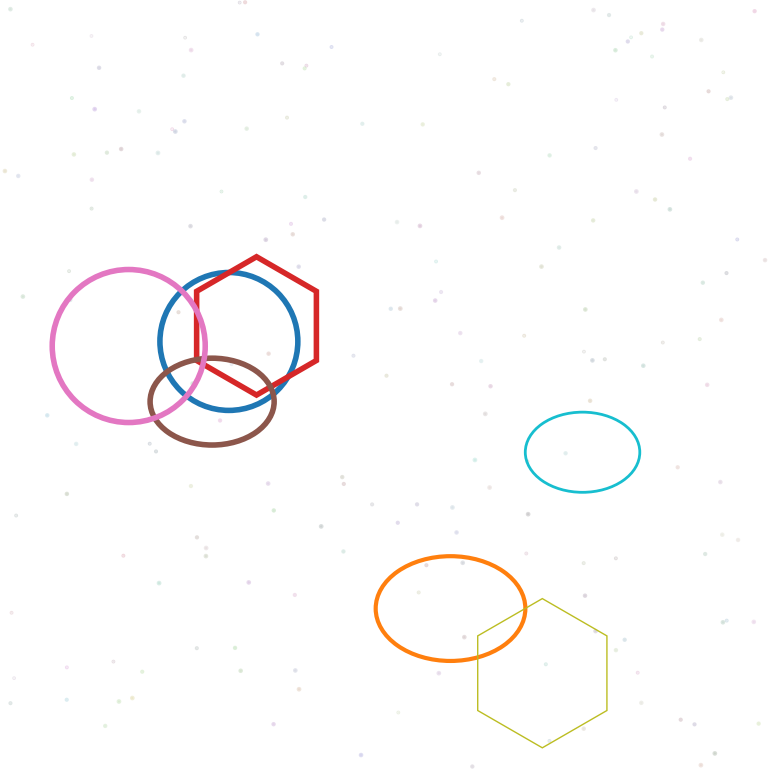[{"shape": "circle", "thickness": 2, "radius": 0.45, "center": [0.297, 0.557]}, {"shape": "oval", "thickness": 1.5, "radius": 0.49, "center": [0.585, 0.21]}, {"shape": "hexagon", "thickness": 2, "radius": 0.45, "center": [0.333, 0.577]}, {"shape": "oval", "thickness": 2, "radius": 0.4, "center": [0.275, 0.478]}, {"shape": "circle", "thickness": 2, "radius": 0.5, "center": [0.167, 0.551]}, {"shape": "hexagon", "thickness": 0.5, "radius": 0.48, "center": [0.704, 0.126]}, {"shape": "oval", "thickness": 1, "radius": 0.37, "center": [0.757, 0.413]}]